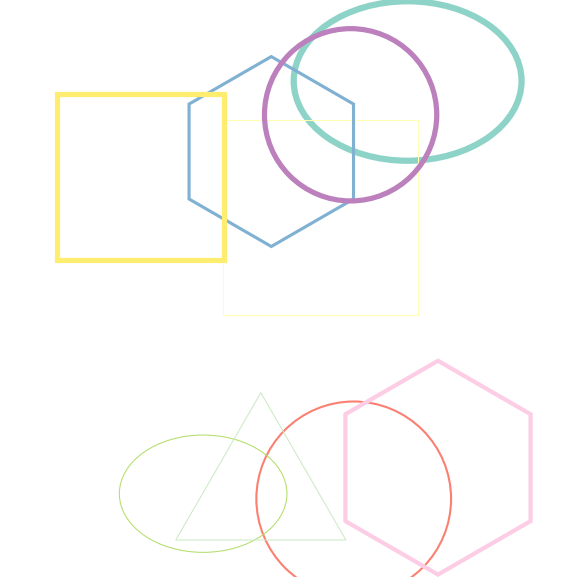[{"shape": "oval", "thickness": 3, "radius": 0.99, "center": [0.706, 0.859]}, {"shape": "square", "thickness": 0.5, "radius": 0.84, "center": [0.555, 0.623]}, {"shape": "circle", "thickness": 1, "radius": 0.84, "center": [0.612, 0.135]}, {"shape": "hexagon", "thickness": 1.5, "radius": 0.82, "center": [0.47, 0.737]}, {"shape": "oval", "thickness": 0.5, "radius": 0.73, "center": [0.352, 0.144]}, {"shape": "hexagon", "thickness": 2, "radius": 0.93, "center": [0.758, 0.189]}, {"shape": "circle", "thickness": 2.5, "radius": 0.75, "center": [0.607, 0.8]}, {"shape": "triangle", "thickness": 0.5, "radius": 0.85, "center": [0.452, 0.149]}, {"shape": "square", "thickness": 2.5, "radius": 0.72, "center": [0.243, 0.693]}]